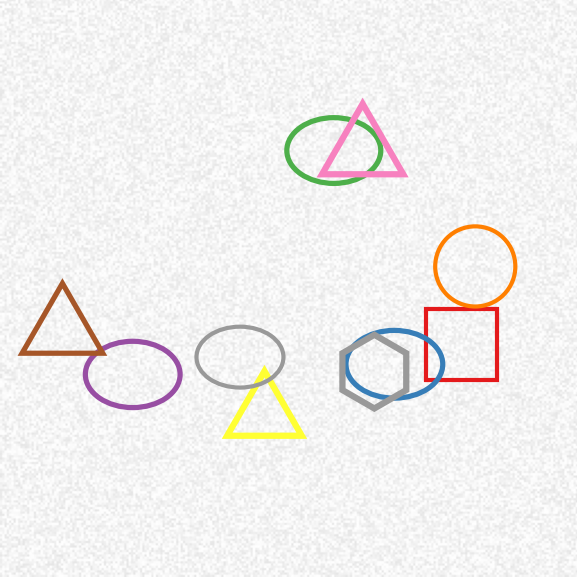[{"shape": "square", "thickness": 2, "radius": 0.31, "center": [0.8, 0.402]}, {"shape": "oval", "thickness": 2.5, "radius": 0.42, "center": [0.683, 0.368]}, {"shape": "oval", "thickness": 2.5, "radius": 0.41, "center": [0.578, 0.738]}, {"shape": "oval", "thickness": 2.5, "radius": 0.41, "center": [0.23, 0.351]}, {"shape": "circle", "thickness": 2, "radius": 0.35, "center": [0.823, 0.538]}, {"shape": "triangle", "thickness": 3, "radius": 0.37, "center": [0.458, 0.282]}, {"shape": "triangle", "thickness": 2.5, "radius": 0.4, "center": [0.108, 0.428]}, {"shape": "triangle", "thickness": 3, "radius": 0.41, "center": [0.628, 0.738]}, {"shape": "oval", "thickness": 2, "radius": 0.38, "center": [0.416, 0.381]}, {"shape": "hexagon", "thickness": 3, "radius": 0.32, "center": [0.648, 0.356]}]